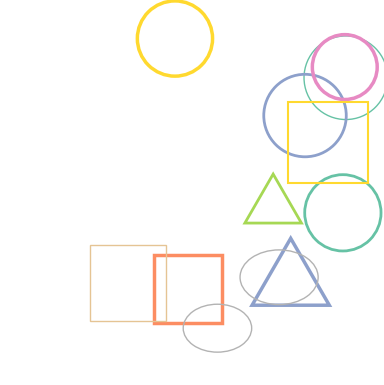[{"shape": "circle", "thickness": 2, "radius": 0.5, "center": [0.891, 0.447]}, {"shape": "circle", "thickness": 1, "radius": 0.54, "center": [0.898, 0.798]}, {"shape": "square", "thickness": 2.5, "radius": 0.44, "center": [0.489, 0.249]}, {"shape": "circle", "thickness": 2, "radius": 0.54, "center": [0.792, 0.7]}, {"shape": "triangle", "thickness": 2.5, "radius": 0.58, "center": [0.755, 0.265]}, {"shape": "circle", "thickness": 2.5, "radius": 0.42, "center": [0.896, 0.826]}, {"shape": "triangle", "thickness": 2, "radius": 0.42, "center": [0.709, 0.463]}, {"shape": "square", "thickness": 1.5, "radius": 0.52, "center": [0.853, 0.629]}, {"shape": "circle", "thickness": 2.5, "radius": 0.49, "center": [0.454, 0.9]}, {"shape": "square", "thickness": 1, "radius": 0.5, "center": [0.333, 0.266]}, {"shape": "oval", "thickness": 1, "radius": 0.51, "center": [0.725, 0.28]}, {"shape": "oval", "thickness": 1, "radius": 0.44, "center": [0.565, 0.148]}]